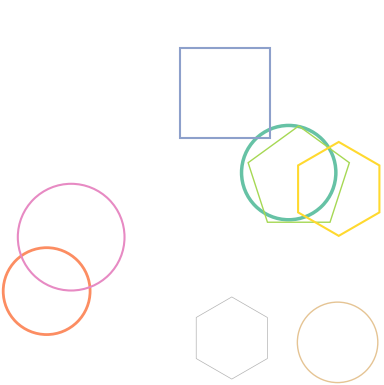[{"shape": "circle", "thickness": 2.5, "radius": 0.61, "center": [0.75, 0.552]}, {"shape": "circle", "thickness": 2, "radius": 0.56, "center": [0.121, 0.244]}, {"shape": "square", "thickness": 1.5, "radius": 0.58, "center": [0.584, 0.757]}, {"shape": "circle", "thickness": 1.5, "radius": 0.69, "center": [0.185, 0.384]}, {"shape": "pentagon", "thickness": 1, "radius": 0.69, "center": [0.776, 0.535]}, {"shape": "hexagon", "thickness": 1.5, "radius": 0.61, "center": [0.88, 0.509]}, {"shape": "circle", "thickness": 1, "radius": 0.52, "center": [0.877, 0.111]}, {"shape": "hexagon", "thickness": 0.5, "radius": 0.53, "center": [0.602, 0.122]}]